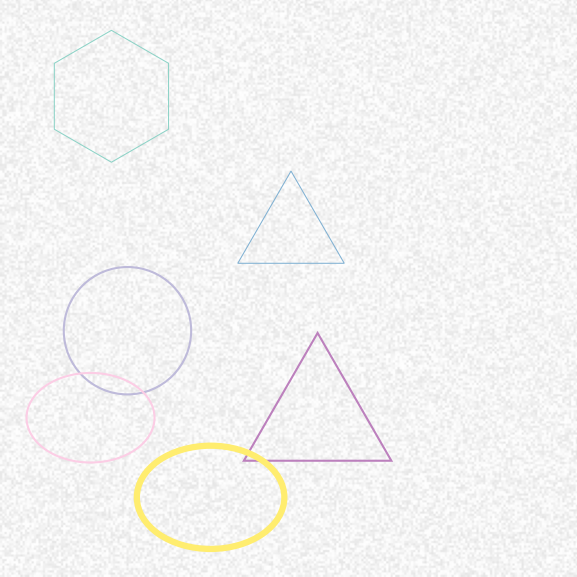[{"shape": "hexagon", "thickness": 0.5, "radius": 0.57, "center": [0.193, 0.832]}, {"shape": "circle", "thickness": 1, "radius": 0.55, "center": [0.221, 0.426]}, {"shape": "triangle", "thickness": 0.5, "radius": 0.53, "center": [0.504, 0.596]}, {"shape": "oval", "thickness": 1, "radius": 0.55, "center": [0.157, 0.276]}, {"shape": "triangle", "thickness": 1, "radius": 0.74, "center": [0.55, 0.275]}, {"shape": "oval", "thickness": 3, "radius": 0.64, "center": [0.365, 0.138]}]